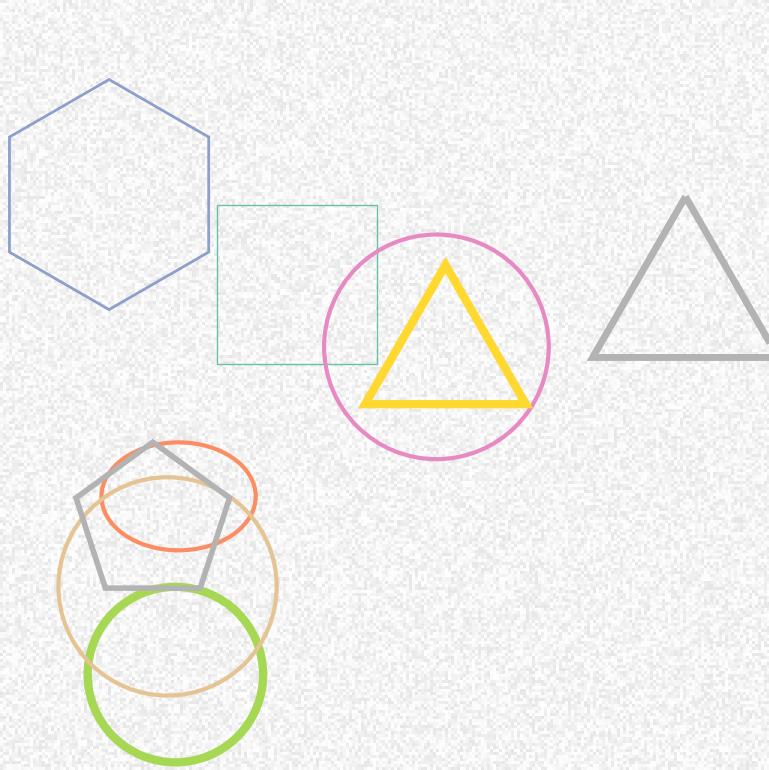[{"shape": "square", "thickness": 0.5, "radius": 0.52, "center": [0.385, 0.631]}, {"shape": "oval", "thickness": 1.5, "radius": 0.5, "center": [0.232, 0.355]}, {"shape": "hexagon", "thickness": 1, "radius": 0.75, "center": [0.142, 0.747]}, {"shape": "circle", "thickness": 1.5, "radius": 0.73, "center": [0.567, 0.55]}, {"shape": "circle", "thickness": 3, "radius": 0.57, "center": [0.228, 0.124]}, {"shape": "triangle", "thickness": 3, "radius": 0.6, "center": [0.579, 0.535]}, {"shape": "circle", "thickness": 1.5, "radius": 0.71, "center": [0.218, 0.238]}, {"shape": "triangle", "thickness": 2.5, "radius": 0.7, "center": [0.89, 0.605]}, {"shape": "pentagon", "thickness": 2, "radius": 0.52, "center": [0.198, 0.321]}]